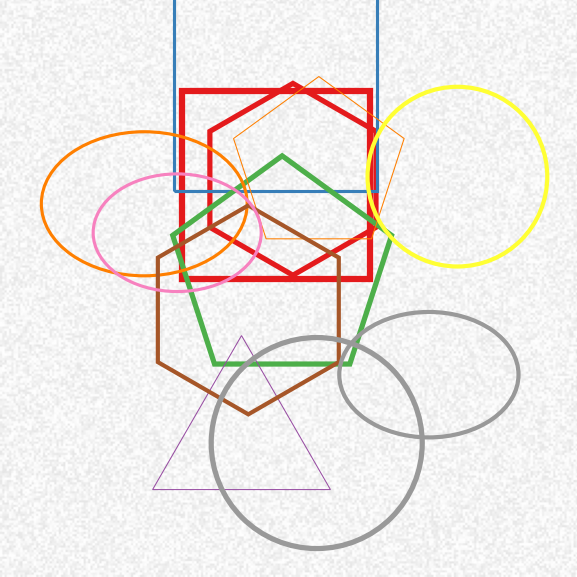[{"shape": "hexagon", "thickness": 2.5, "radius": 0.83, "center": [0.507, 0.689]}, {"shape": "square", "thickness": 3, "radius": 0.81, "center": [0.477, 0.679]}, {"shape": "square", "thickness": 1.5, "radius": 0.88, "center": [0.477, 0.844]}, {"shape": "pentagon", "thickness": 2.5, "radius": 1.0, "center": [0.489, 0.53]}, {"shape": "triangle", "thickness": 0.5, "radius": 0.89, "center": [0.418, 0.24]}, {"shape": "oval", "thickness": 1.5, "radius": 0.89, "center": [0.25, 0.646]}, {"shape": "pentagon", "thickness": 0.5, "radius": 0.78, "center": [0.552, 0.711]}, {"shape": "circle", "thickness": 2, "radius": 0.78, "center": [0.792, 0.693]}, {"shape": "hexagon", "thickness": 2, "radius": 0.9, "center": [0.43, 0.463]}, {"shape": "oval", "thickness": 1.5, "radius": 0.73, "center": [0.307, 0.596]}, {"shape": "circle", "thickness": 2.5, "radius": 0.91, "center": [0.548, 0.232]}, {"shape": "oval", "thickness": 2, "radius": 0.78, "center": [0.743, 0.35]}]